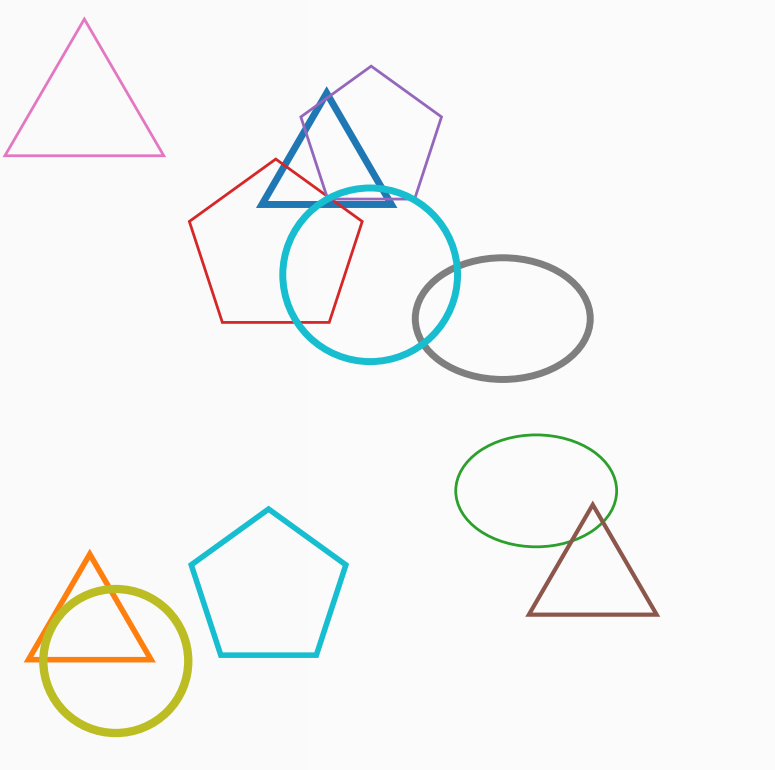[{"shape": "triangle", "thickness": 2.5, "radius": 0.48, "center": [0.422, 0.783]}, {"shape": "triangle", "thickness": 2, "radius": 0.46, "center": [0.116, 0.189]}, {"shape": "oval", "thickness": 1, "radius": 0.52, "center": [0.692, 0.363]}, {"shape": "pentagon", "thickness": 1, "radius": 0.59, "center": [0.356, 0.676]}, {"shape": "pentagon", "thickness": 1, "radius": 0.48, "center": [0.479, 0.819]}, {"shape": "triangle", "thickness": 1.5, "radius": 0.48, "center": [0.765, 0.249]}, {"shape": "triangle", "thickness": 1, "radius": 0.59, "center": [0.109, 0.857]}, {"shape": "oval", "thickness": 2.5, "radius": 0.56, "center": [0.649, 0.586]}, {"shape": "circle", "thickness": 3, "radius": 0.47, "center": [0.149, 0.142]}, {"shape": "pentagon", "thickness": 2, "radius": 0.52, "center": [0.347, 0.234]}, {"shape": "circle", "thickness": 2.5, "radius": 0.56, "center": [0.478, 0.643]}]